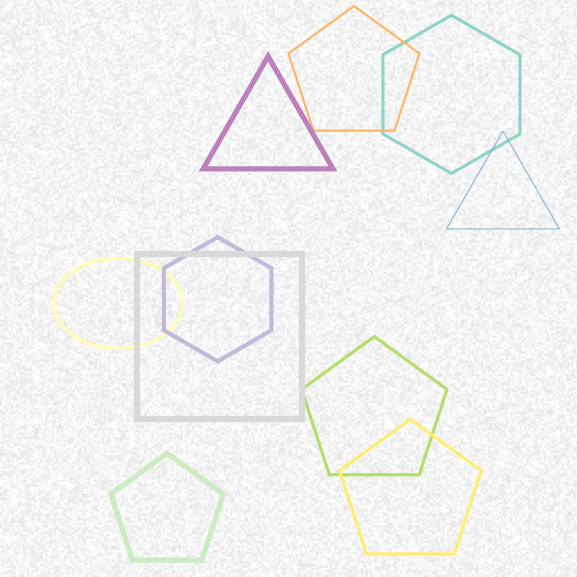[{"shape": "hexagon", "thickness": 1.5, "radius": 0.69, "center": [0.782, 0.836]}, {"shape": "oval", "thickness": 1.5, "radius": 0.56, "center": [0.205, 0.474]}, {"shape": "hexagon", "thickness": 2, "radius": 0.54, "center": [0.377, 0.481]}, {"shape": "triangle", "thickness": 0.5, "radius": 0.56, "center": [0.871, 0.659]}, {"shape": "pentagon", "thickness": 1, "radius": 0.6, "center": [0.613, 0.869]}, {"shape": "pentagon", "thickness": 1.5, "radius": 0.66, "center": [0.648, 0.284]}, {"shape": "square", "thickness": 3, "radius": 0.71, "center": [0.38, 0.416]}, {"shape": "triangle", "thickness": 2.5, "radius": 0.65, "center": [0.464, 0.772]}, {"shape": "pentagon", "thickness": 2.5, "radius": 0.51, "center": [0.289, 0.112]}, {"shape": "pentagon", "thickness": 1.5, "radius": 0.65, "center": [0.711, 0.144]}]